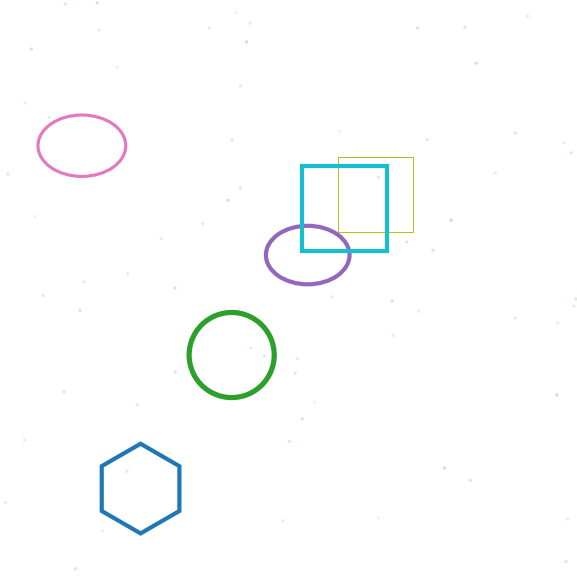[{"shape": "hexagon", "thickness": 2, "radius": 0.39, "center": [0.243, 0.153]}, {"shape": "circle", "thickness": 2.5, "radius": 0.37, "center": [0.401, 0.384]}, {"shape": "oval", "thickness": 2, "radius": 0.36, "center": [0.533, 0.557]}, {"shape": "oval", "thickness": 1.5, "radius": 0.38, "center": [0.142, 0.747]}, {"shape": "square", "thickness": 0.5, "radius": 0.32, "center": [0.65, 0.662]}, {"shape": "square", "thickness": 2, "radius": 0.37, "center": [0.597, 0.638]}]